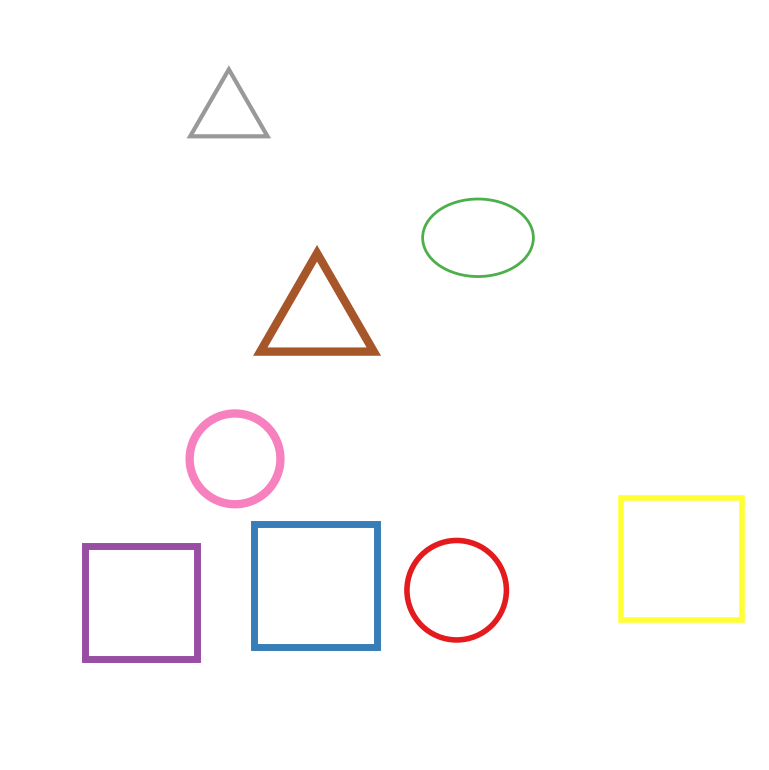[{"shape": "circle", "thickness": 2, "radius": 0.32, "center": [0.593, 0.233]}, {"shape": "square", "thickness": 2.5, "radius": 0.4, "center": [0.41, 0.239]}, {"shape": "oval", "thickness": 1, "radius": 0.36, "center": [0.621, 0.691]}, {"shape": "square", "thickness": 2.5, "radius": 0.36, "center": [0.183, 0.217]}, {"shape": "square", "thickness": 2, "radius": 0.39, "center": [0.885, 0.274]}, {"shape": "triangle", "thickness": 3, "radius": 0.43, "center": [0.412, 0.586]}, {"shape": "circle", "thickness": 3, "radius": 0.29, "center": [0.305, 0.404]}, {"shape": "triangle", "thickness": 1.5, "radius": 0.29, "center": [0.297, 0.852]}]